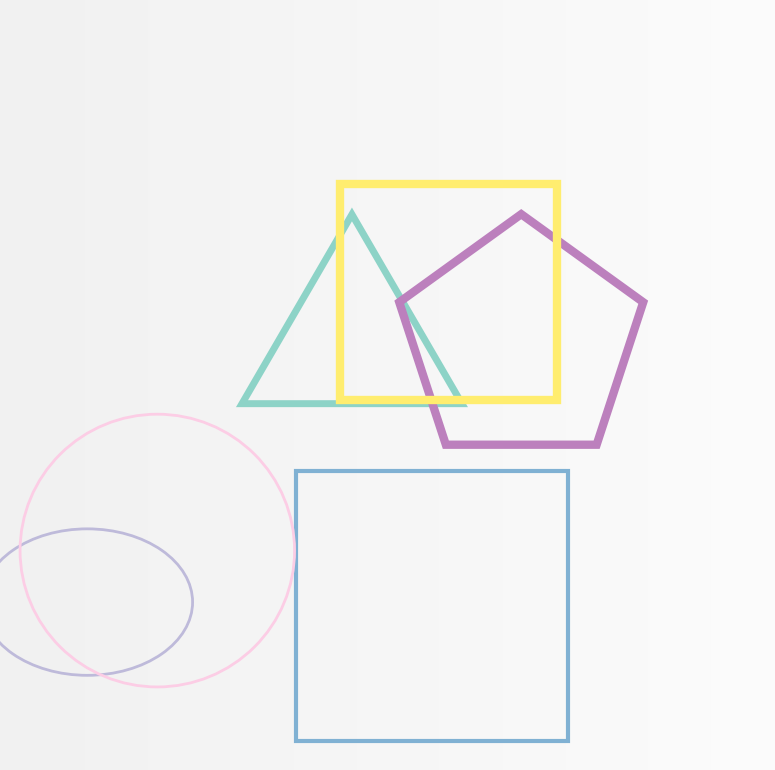[{"shape": "triangle", "thickness": 2.5, "radius": 0.82, "center": [0.454, 0.558]}, {"shape": "oval", "thickness": 1, "radius": 0.68, "center": [0.113, 0.218]}, {"shape": "square", "thickness": 1.5, "radius": 0.88, "center": [0.557, 0.213]}, {"shape": "circle", "thickness": 1, "radius": 0.89, "center": [0.203, 0.285]}, {"shape": "pentagon", "thickness": 3, "radius": 0.83, "center": [0.673, 0.556]}, {"shape": "square", "thickness": 3, "radius": 0.7, "center": [0.578, 0.621]}]